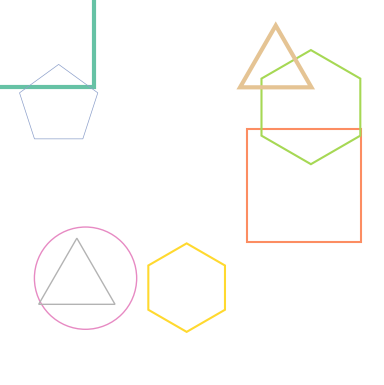[{"shape": "square", "thickness": 3, "radius": 0.62, "center": [0.119, 0.897]}, {"shape": "square", "thickness": 1.5, "radius": 0.74, "center": [0.789, 0.519]}, {"shape": "pentagon", "thickness": 0.5, "radius": 0.53, "center": [0.152, 0.726]}, {"shape": "circle", "thickness": 1, "radius": 0.66, "center": [0.222, 0.277]}, {"shape": "hexagon", "thickness": 1.5, "radius": 0.74, "center": [0.808, 0.722]}, {"shape": "hexagon", "thickness": 1.5, "radius": 0.57, "center": [0.485, 0.253]}, {"shape": "triangle", "thickness": 3, "radius": 0.53, "center": [0.716, 0.827]}, {"shape": "triangle", "thickness": 1, "radius": 0.57, "center": [0.2, 0.267]}]